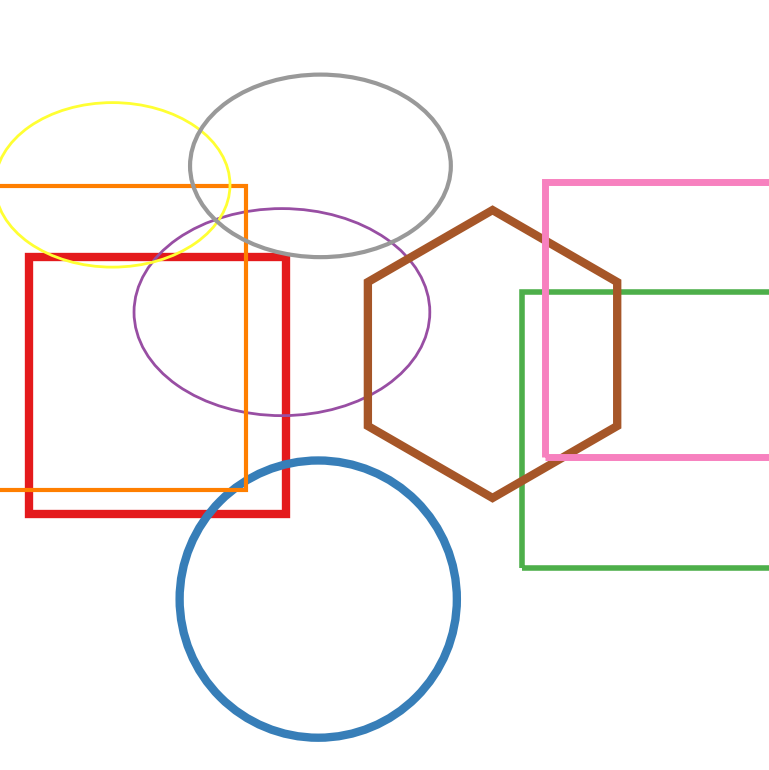[{"shape": "square", "thickness": 3, "radius": 0.83, "center": [0.205, 0.499]}, {"shape": "circle", "thickness": 3, "radius": 0.9, "center": [0.413, 0.222]}, {"shape": "square", "thickness": 2, "radius": 0.9, "center": [0.858, 0.442]}, {"shape": "oval", "thickness": 1, "radius": 0.96, "center": [0.366, 0.595]}, {"shape": "square", "thickness": 1.5, "radius": 0.99, "center": [0.121, 0.561]}, {"shape": "oval", "thickness": 1, "radius": 0.76, "center": [0.146, 0.76]}, {"shape": "hexagon", "thickness": 3, "radius": 0.93, "center": [0.64, 0.54]}, {"shape": "square", "thickness": 2.5, "radius": 0.89, "center": [0.886, 0.586]}, {"shape": "oval", "thickness": 1.5, "radius": 0.85, "center": [0.416, 0.785]}]